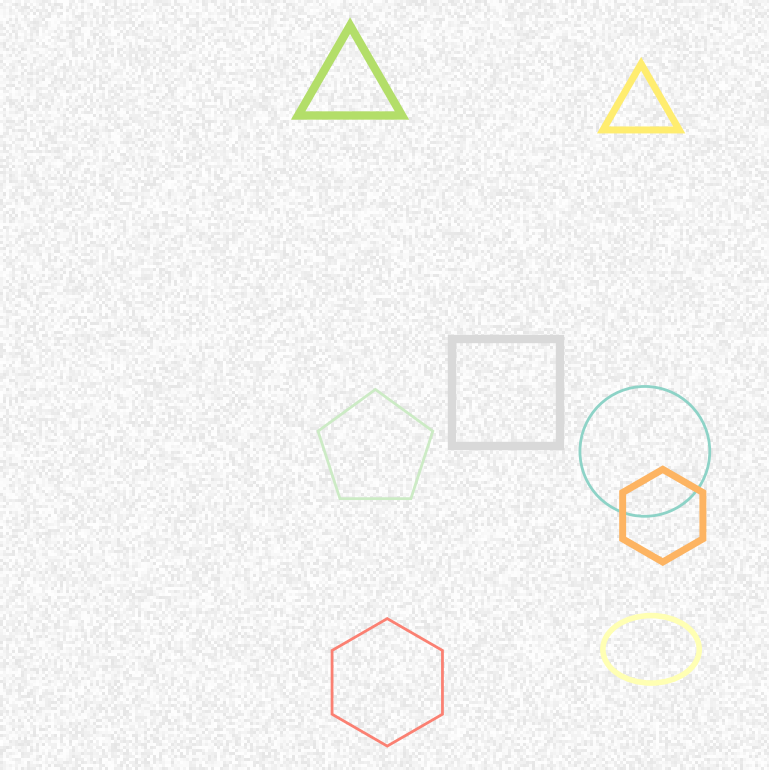[{"shape": "circle", "thickness": 1, "radius": 0.42, "center": [0.837, 0.414]}, {"shape": "oval", "thickness": 2, "radius": 0.31, "center": [0.846, 0.157]}, {"shape": "hexagon", "thickness": 1, "radius": 0.41, "center": [0.503, 0.114]}, {"shape": "hexagon", "thickness": 2.5, "radius": 0.3, "center": [0.861, 0.33]}, {"shape": "triangle", "thickness": 3, "radius": 0.39, "center": [0.455, 0.889]}, {"shape": "square", "thickness": 3, "radius": 0.35, "center": [0.657, 0.49]}, {"shape": "pentagon", "thickness": 1, "radius": 0.39, "center": [0.488, 0.416]}, {"shape": "triangle", "thickness": 2.5, "radius": 0.29, "center": [0.833, 0.86]}]